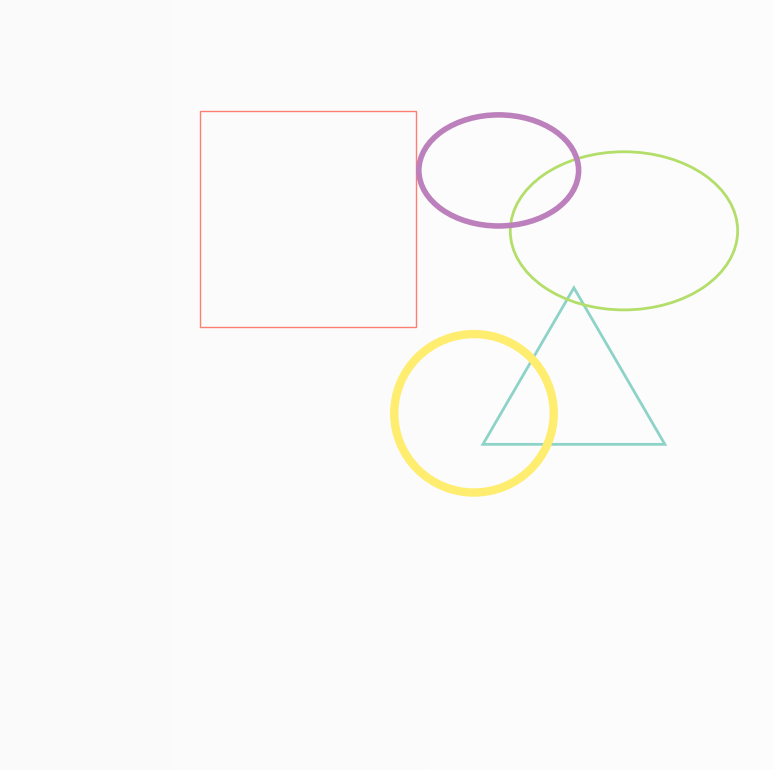[{"shape": "triangle", "thickness": 1, "radius": 0.68, "center": [0.741, 0.491]}, {"shape": "square", "thickness": 0.5, "radius": 0.7, "center": [0.398, 0.715]}, {"shape": "oval", "thickness": 1, "radius": 0.73, "center": [0.805, 0.7]}, {"shape": "oval", "thickness": 2, "radius": 0.52, "center": [0.644, 0.779]}, {"shape": "circle", "thickness": 3, "radius": 0.51, "center": [0.612, 0.463]}]